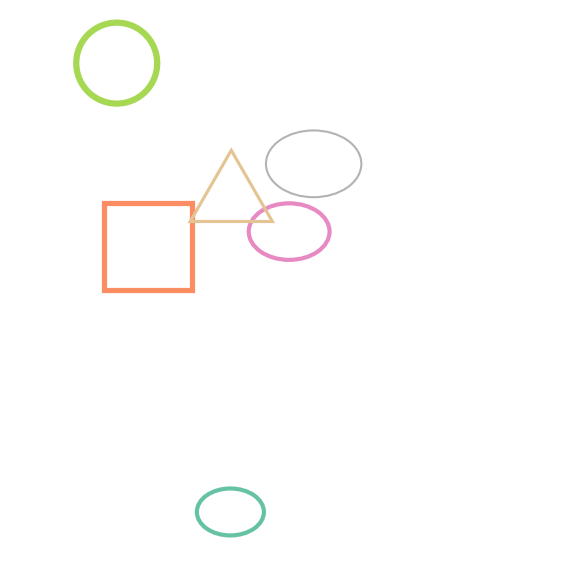[{"shape": "oval", "thickness": 2, "radius": 0.29, "center": [0.399, 0.113]}, {"shape": "square", "thickness": 2.5, "radius": 0.38, "center": [0.256, 0.572]}, {"shape": "oval", "thickness": 2, "radius": 0.35, "center": [0.501, 0.598]}, {"shape": "circle", "thickness": 3, "radius": 0.35, "center": [0.202, 0.89]}, {"shape": "triangle", "thickness": 1.5, "radius": 0.41, "center": [0.4, 0.657]}, {"shape": "oval", "thickness": 1, "radius": 0.41, "center": [0.543, 0.715]}]